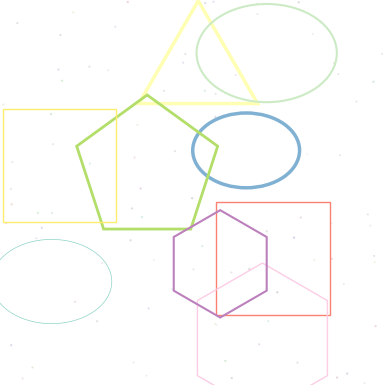[{"shape": "oval", "thickness": 0.5, "radius": 0.78, "center": [0.134, 0.269]}, {"shape": "triangle", "thickness": 2.5, "radius": 0.89, "center": [0.515, 0.82]}, {"shape": "square", "thickness": 1, "radius": 0.74, "center": [0.71, 0.329]}, {"shape": "oval", "thickness": 2.5, "radius": 0.69, "center": [0.639, 0.609]}, {"shape": "pentagon", "thickness": 2, "radius": 0.96, "center": [0.382, 0.561]}, {"shape": "hexagon", "thickness": 1, "radius": 0.97, "center": [0.682, 0.122]}, {"shape": "hexagon", "thickness": 1.5, "radius": 0.7, "center": [0.572, 0.315]}, {"shape": "oval", "thickness": 1.5, "radius": 0.91, "center": [0.693, 0.862]}, {"shape": "square", "thickness": 1, "radius": 0.73, "center": [0.155, 0.571]}]